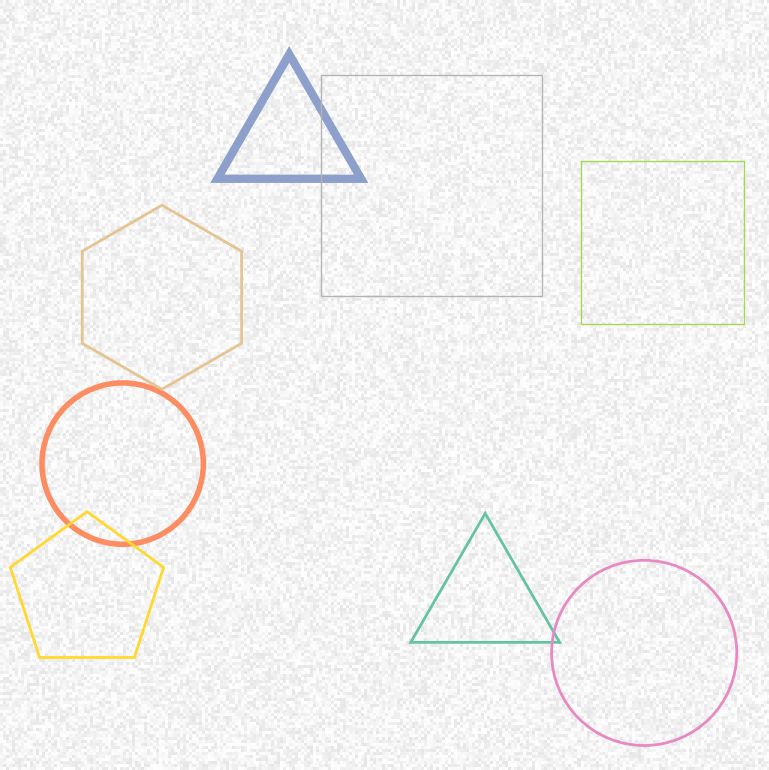[{"shape": "triangle", "thickness": 1, "radius": 0.56, "center": [0.63, 0.222]}, {"shape": "circle", "thickness": 2, "radius": 0.52, "center": [0.159, 0.398]}, {"shape": "triangle", "thickness": 3, "radius": 0.54, "center": [0.376, 0.822]}, {"shape": "circle", "thickness": 1, "radius": 0.6, "center": [0.837, 0.152]}, {"shape": "square", "thickness": 0.5, "radius": 0.53, "center": [0.86, 0.685]}, {"shape": "pentagon", "thickness": 1, "radius": 0.52, "center": [0.113, 0.231]}, {"shape": "hexagon", "thickness": 1, "radius": 0.6, "center": [0.21, 0.614]}, {"shape": "square", "thickness": 0.5, "radius": 0.72, "center": [0.56, 0.759]}]